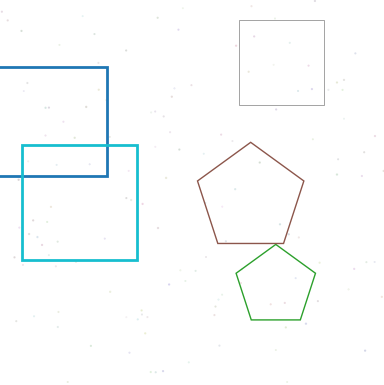[{"shape": "square", "thickness": 2, "radius": 0.71, "center": [0.138, 0.684]}, {"shape": "pentagon", "thickness": 1, "radius": 0.54, "center": [0.716, 0.257]}, {"shape": "pentagon", "thickness": 1, "radius": 0.73, "center": [0.651, 0.485]}, {"shape": "square", "thickness": 0.5, "radius": 0.56, "center": [0.731, 0.838]}, {"shape": "square", "thickness": 2, "radius": 0.75, "center": [0.206, 0.475]}]